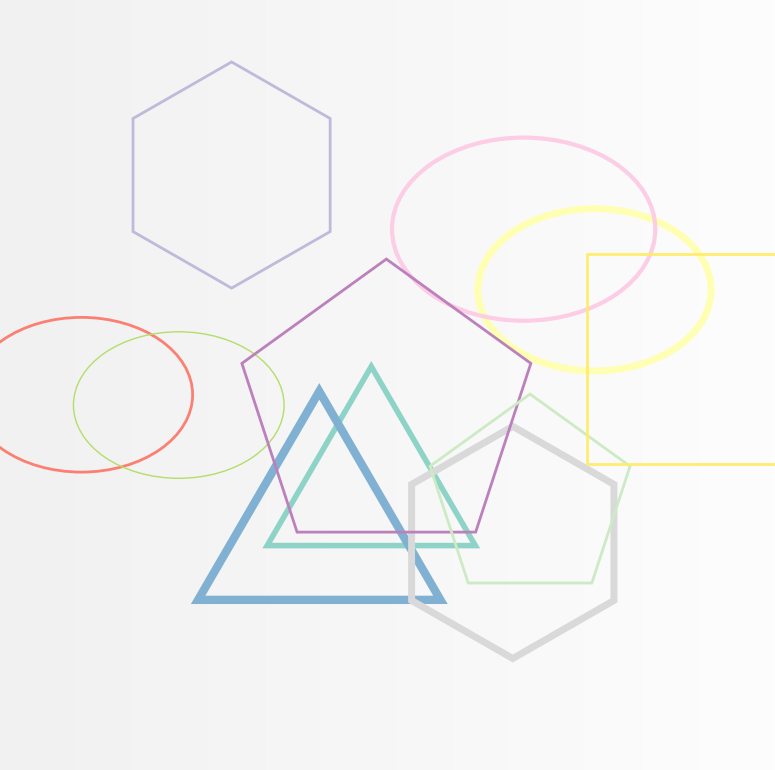[{"shape": "triangle", "thickness": 2, "radius": 0.78, "center": [0.479, 0.369]}, {"shape": "oval", "thickness": 2.5, "radius": 0.75, "center": [0.767, 0.624]}, {"shape": "hexagon", "thickness": 1, "radius": 0.73, "center": [0.299, 0.773]}, {"shape": "oval", "thickness": 1, "radius": 0.72, "center": [0.105, 0.487]}, {"shape": "triangle", "thickness": 3, "radius": 0.9, "center": [0.412, 0.311]}, {"shape": "oval", "thickness": 0.5, "radius": 0.68, "center": [0.231, 0.474]}, {"shape": "oval", "thickness": 1.5, "radius": 0.85, "center": [0.676, 0.702]}, {"shape": "hexagon", "thickness": 2.5, "radius": 0.75, "center": [0.662, 0.296]}, {"shape": "pentagon", "thickness": 1, "radius": 0.98, "center": [0.499, 0.468]}, {"shape": "pentagon", "thickness": 1, "radius": 0.68, "center": [0.684, 0.353]}, {"shape": "square", "thickness": 1, "radius": 0.68, "center": [0.894, 0.534]}]